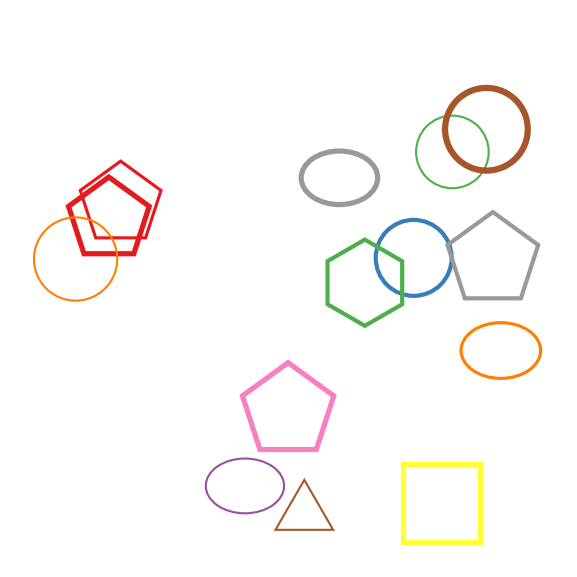[{"shape": "pentagon", "thickness": 1.5, "radius": 0.37, "center": [0.209, 0.647]}, {"shape": "pentagon", "thickness": 2.5, "radius": 0.37, "center": [0.189, 0.619]}, {"shape": "circle", "thickness": 2, "radius": 0.33, "center": [0.716, 0.553]}, {"shape": "circle", "thickness": 1, "radius": 0.31, "center": [0.783, 0.736]}, {"shape": "hexagon", "thickness": 2, "radius": 0.37, "center": [0.632, 0.51]}, {"shape": "oval", "thickness": 1, "radius": 0.34, "center": [0.424, 0.158]}, {"shape": "circle", "thickness": 1, "radius": 0.36, "center": [0.131, 0.551]}, {"shape": "oval", "thickness": 1.5, "radius": 0.34, "center": [0.867, 0.392]}, {"shape": "square", "thickness": 2.5, "radius": 0.34, "center": [0.764, 0.128]}, {"shape": "circle", "thickness": 3, "radius": 0.36, "center": [0.842, 0.775]}, {"shape": "triangle", "thickness": 1, "radius": 0.29, "center": [0.527, 0.111]}, {"shape": "pentagon", "thickness": 2.5, "radius": 0.42, "center": [0.499, 0.288]}, {"shape": "pentagon", "thickness": 2, "radius": 0.41, "center": [0.853, 0.549]}, {"shape": "oval", "thickness": 2.5, "radius": 0.33, "center": [0.588, 0.691]}]